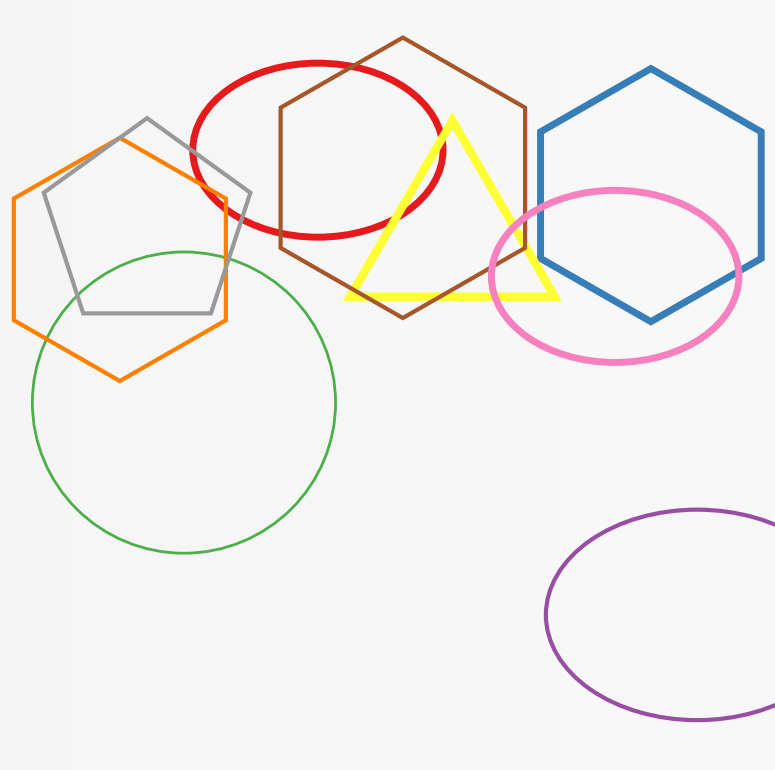[{"shape": "oval", "thickness": 2.5, "radius": 0.81, "center": [0.41, 0.805]}, {"shape": "hexagon", "thickness": 2.5, "radius": 0.82, "center": [0.84, 0.747]}, {"shape": "circle", "thickness": 1, "radius": 0.98, "center": [0.237, 0.477]}, {"shape": "oval", "thickness": 1.5, "radius": 0.98, "center": [0.9, 0.201]}, {"shape": "hexagon", "thickness": 1.5, "radius": 0.79, "center": [0.155, 0.663]}, {"shape": "triangle", "thickness": 3, "radius": 0.76, "center": [0.584, 0.691]}, {"shape": "hexagon", "thickness": 1.5, "radius": 0.91, "center": [0.52, 0.769]}, {"shape": "oval", "thickness": 2.5, "radius": 0.8, "center": [0.794, 0.641]}, {"shape": "pentagon", "thickness": 1.5, "radius": 0.7, "center": [0.19, 0.706]}]